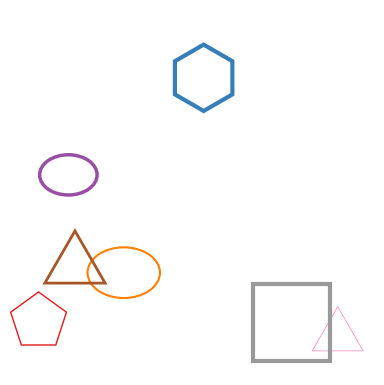[{"shape": "pentagon", "thickness": 1, "radius": 0.38, "center": [0.1, 0.166]}, {"shape": "hexagon", "thickness": 3, "radius": 0.43, "center": [0.529, 0.798]}, {"shape": "oval", "thickness": 2.5, "radius": 0.37, "center": [0.178, 0.546]}, {"shape": "oval", "thickness": 1.5, "radius": 0.47, "center": [0.321, 0.292]}, {"shape": "triangle", "thickness": 2, "radius": 0.45, "center": [0.195, 0.31]}, {"shape": "triangle", "thickness": 0.5, "radius": 0.38, "center": [0.877, 0.127]}, {"shape": "square", "thickness": 3, "radius": 0.5, "center": [0.756, 0.161]}]